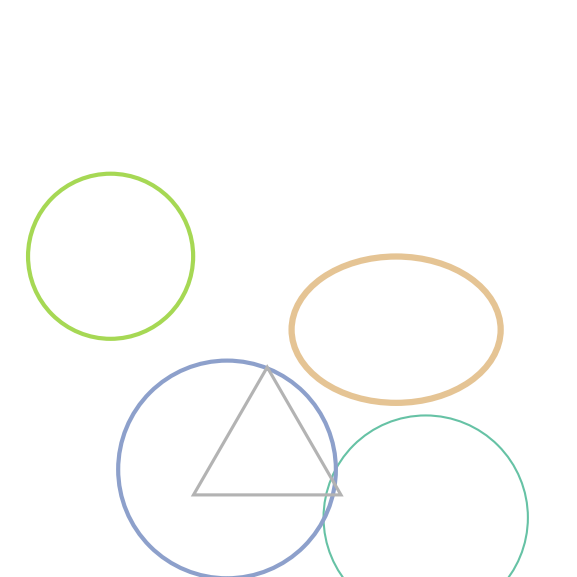[{"shape": "circle", "thickness": 1, "radius": 0.88, "center": [0.737, 0.103]}, {"shape": "circle", "thickness": 2, "radius": 0.94, "center": [0.393, 0.186]}, {"shape": "circle", "thickness": 2, "radius": 0.71, "center": [0.192, 0.555]}, {"shape": "oval", "thickness": 3, "radius": 0.91, "center": [0.686, 0.428]}, {"shape": "triangle", "thickness": 1.5, "radius": 0.74, "center": [0.463, 0.216]}]